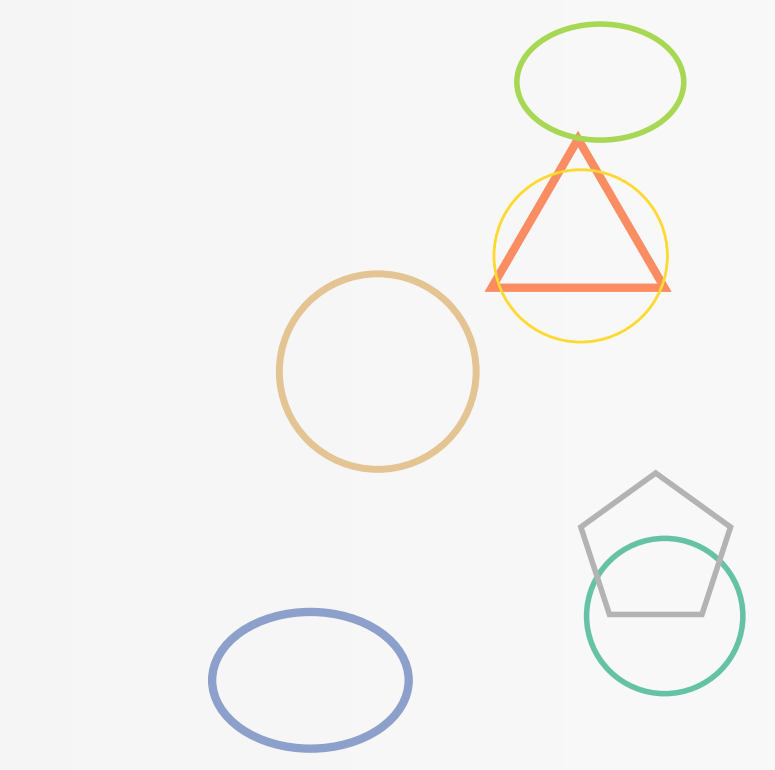[{"shape": "circle", "thickness": 2, "radius": 0.5, "center": [0.858, 0.2]}, {"shape": "triangle", "thickness": 3, "radius": 0.64, "center": [0.746, 0.691]}, {"shape": "oval", "thickness": 3, "radius": 0.63, "center": [0.401, 0.117]}, {"shape": "oval", "thickness": 2, "radius": 0.54, "center": [0.775, 0.893]}, {"shape": "circle", "thickness": 1, "radius": 0.56, "center": [0.749, 0.668]}, {"shape": "circle", "thickness": 2.5, "radius": 0.63, "center": [0.487, 0.517]}, {"shape": "pentagon", "thickness": 2, "radius": 0.51, "center": [0.846, 0.284]}]